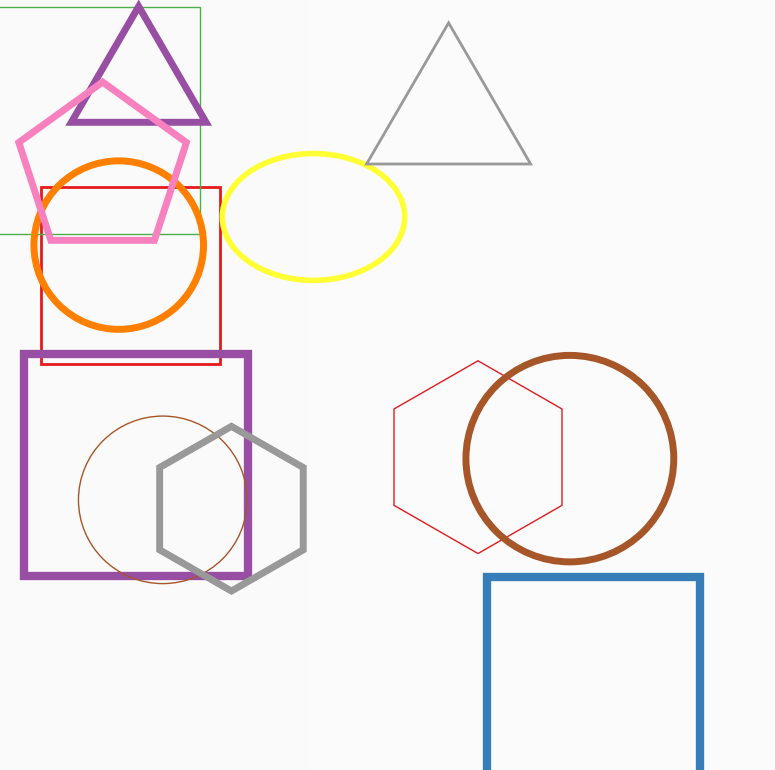[{"shape": "hexagon", "thickness": 0.5, "radius": 0.63, "center": [0.617, 0.406]}, {"shape": "square", "thickness": 1, "radius": 0.57, "center": [0.168, 0.642]}, {"shape": "square", "thickness": 3, "radius": 0.69, "center": [0.766, 0.113]}, {"shape": "square", "thickness": 0.5, "radius": 0.74, "center": [0.11, 0.843]}, {"shape": "square", "thickness": 3, "radius": 0.72, "center": [0.175, 0.396]}, {"shape": "triangle", "thickness": 2.5, "radius": 0.5, "center": [0.179, 0.891]}, {"shape": "circle", "thickness": 2.5, "radius": 0.55, "center": [0.153, 0.682]}, {"shape": "oval", "thickness": 2, "radius": 0.59, "center": [0.405, 0.718]}, {"shape": "circle", "thickness": 0.5, "radius": 0.54, "center": [0.21, 0.351]}, {"shape": "circle", "thickness": 2.5, "radius": 0.67, "center": [0.735, 0.404]}, {"shape": "pentagon", "thickness": 2.5, "radius": 0.57, "center": [0.132, 0.78]}, {"shape": "triangle", "thickness": 1, "radius": 0.61, "center": [0.579, 0.848]}, {"shape": "hexagon", "thickness": 2.5, "radius": 0.53, "center": [0.299, 0.339]}]